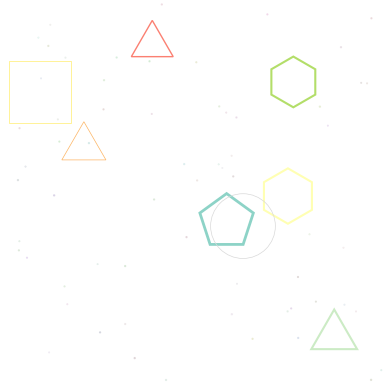[{"shape": "pentagon", "thickness": 2, "radius": 0.37, "center": [0.589, 0.424]}, {"shape": "hexagon", "thickness": 1.5, "radius": 0.36, "center": [0.748, 0.491]}, {"shape": "triangle", "thickness": 1, "radius": 0.31, "center": [0.395, 0.884]}, {"shape": "triangle", "thickness": 0.5, "radius": 0.33, "center": [0.218, 0.618]}, {"shape": "hexagon", "thickness": 1.5, "radius": 0.33, "center": [0.762, 0.787]}, {"shape": "circle", "thickness": 0.5, "radius": 0.42, "center": [0.631, 0.413]}, {"shape": "triangle", "thickness": 1.5, "radius": 0.34, "center": [0.868, 0.127]}, {"shape": "square", "thickness": 0.5, "radius": 0.4, "center": [0.104, 0.762]}]